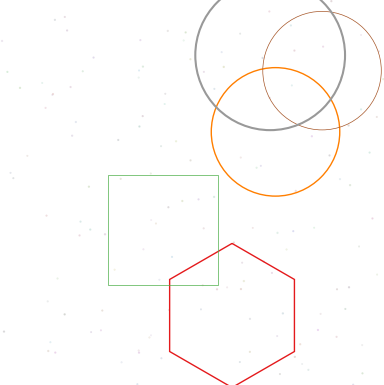[{"shape": "hexagon", "thickness": 1, "radius": 0.94, "center": [0.603, 0.181]}, {"shape": "square", "thickness": 0.5, "radius": 0.71, "center": [0.424, 0.402]}, {"shape": "circle", "thickness": 1, "radius": 0.83, "center": [0.716, 0.657]}, {"shape": "circle", "thickness": 0.5, "radius": 0.77, "center": [0.836, 0.817]}, {"shape": "circle", "thickness": 1.5, "radius": 0.97, "center": [0.702, 0.856]}]